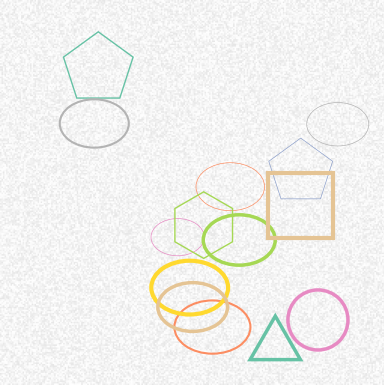[{"shape": "triangle", "thickness": 2.5, "radius": 0.38, "center": [0.715, 0.104]}, {"shape": "pentagon", "thickness": 1, "radius": 0.48, "center": [0.255, 0.822]}, {"shape": "oval", "thickness": 0.5, "radius": 0.45, "center": [0.598, 0.515]}, {"shape": "oval", "thickness": 1.5, "radius": 0.49, "center": [0.552, 0.15]}, {"shape": "pentagon", "thickness": 0.5, "radius": 0.44, "center": [0.781, 0.554]}, {"shape": "oval", "thickness": 0.5, "radius": 0.35, "center": [0.461, 0.384]}, {"shape": "circle", "thickness": 2.5, "radius": 0.39, "center": [0.826, 0.169]}, {"shape": "hexagon", "thickness": 1, "radius": 0.43, "center": [0.529, 0.415]}, {"shape": "oval", "thickness": 2.5, "radius": 0.47, "center": [0.621, 0.377]}, {"shape": "oval", "thickness": 3, "radius": 0.5, "center": [0.493, 0.253]}, {"shape": "oval", "thickness": 2.5, "radius": 0.45, "center": [0.5, 0.203]}, {"shape": "square", "thickness": 3, "radius": 0.42, "center": [0.78, 0.467]}, {"shape": "oval", "thickness": 0.5, "radius": 0.4, "center": [0.877, 0.677]}, {"shape": "oval", "thickness": 1.5, "radius": 0.45, "center": [0.245, 0.679]}]